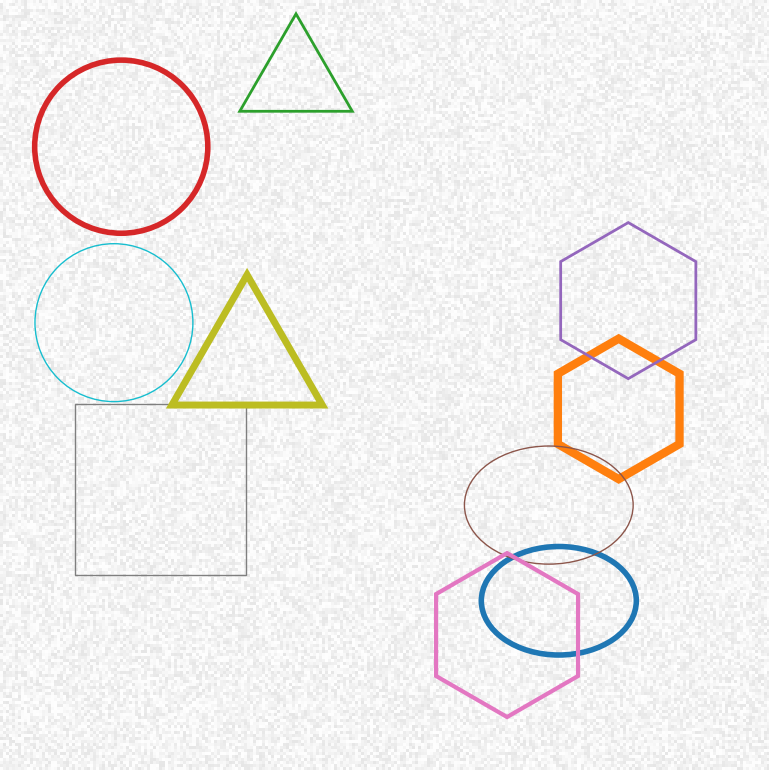[{"shape": "oval", "thickness": 2, "radius": 0.5, "center": [0.726, 0.22]}, {"shape": "hexagon", "thickness": 3, "radius": 0.46, "center": [0.803, 0.469]}, {"shape": "triangle", "thickness": 1, "radius": 0.42, "center": [0.384, 0.898]}, {"shape": "circle", "thickness": 2, "radius": 0.56, "center": [0.157, 0.809]}, {"shape": "hexagon", "thickness": 1, "radius": 0.51, "center": [0.816, 0.61]}, {"shape": "oval", "thickness": 0.5, "radius": 0.55, "center": [0.713, 0.344]}, {"shape": "hexagon", "thickness": 1.5, "radius": 0.53, "center": [0.659, 0.175]}, {"shape": "square", "thickness": 0.5, "radius": 0.56, "center": [0.208, 0.364]}, {"shape": "triangle", "thickness": 2.5, "radius": 0.56, "center": [0.321, 0.53]}, {"shape": "circle", "thickness": 0.5, "radius": 0.51, "center": [0.148, 0.581]}]